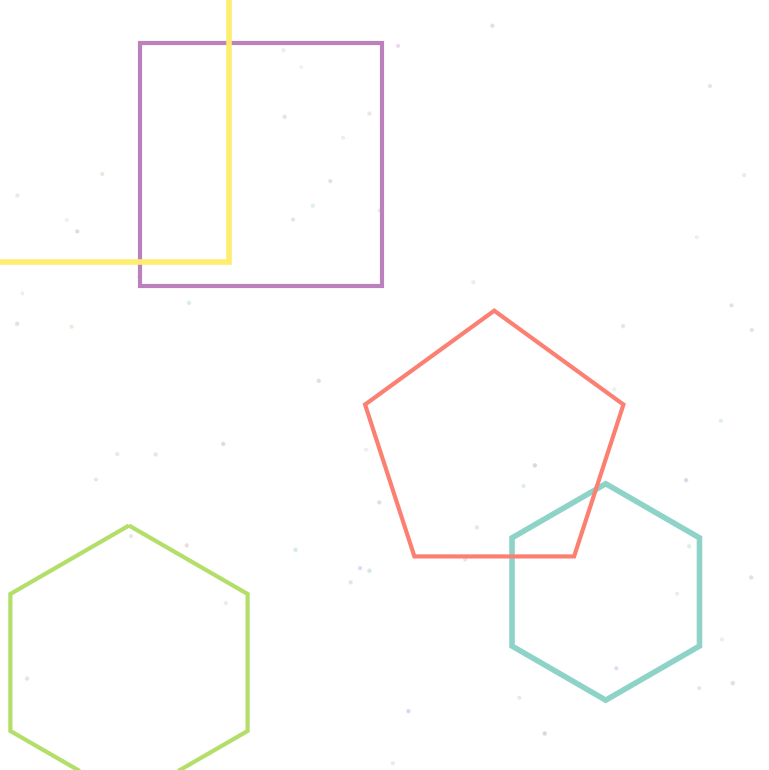[{"shape": "hexagon", "thickness": 2, "radius": 0.7, "center": [0.787, 0.231]}, {"shape": "pentagon", "thickness": 1.5, "radius": 0.88, "center": [0.642, 0.42]}, {"shape": "hexagon", "thickness": 1.5, "radius": 0.89, "center": [0.168, 0.14]}, {"shape": "square", "thickness": 1.5, "radius": 0.79, "center": [0.339, 0.786]}, {"shape": "square", "thickness": 2, "radius": 0.91, "center": [0.116, 0.842]}]